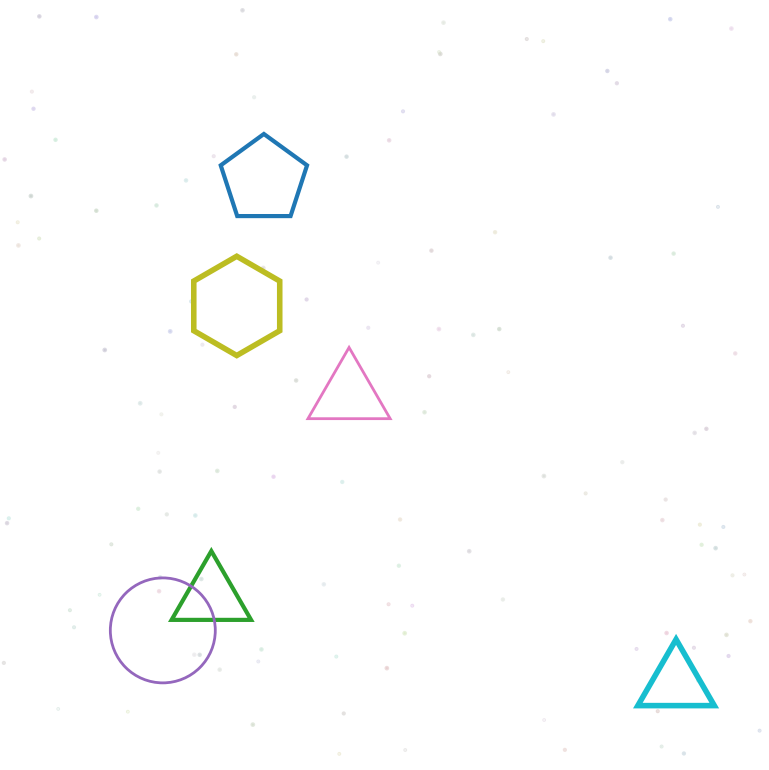[{"shape": "pentagon", "thickness": 1.5, "radius": 0.29, "center": [0.343, 0.767]}, {"shape": "triangle", "thickness": 1.5, "radius": 0.3, "center": [0.274, 0.225]}, {"shape": "circle", "thickness": 1, "radius": 0.34, "center": [0.211, 0.181]}, {"shape": "triangle", "thickness": 1, "radius": 0.31, "center": [0.453, 0.487]}, {"shape": "hexagon", "thickness": 2, "radius": 0.32, "center": [0.307, 0.603]}, {"shape": "triangle", "thickness": 2, "radius": 0.29, "center": [0.878, 0.112]}]